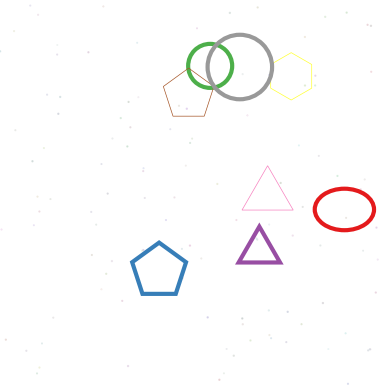[{"shape": "oval", "thickness": 3, "radius": 0.39, "center": [0.895, 0.456]}, {"shape": "pentagon", "thickness": 3, "radius": 0.37, "center": [0.413, 0.296]}, {"shape": "circle", "thickness": 3, "radius": 0.29, "center": [0.546, 0.829]}, {"shape": "triangle", "thickness": 3, "radius": 0.31, "center": [0.674, 0.349]}, {"shape": "hexagon", "thickness": 0.5, "radius": 0.31, "center": [0.756, 0.802]}, {"shape": "pentagon", "thickness": 0.5, "radius": 0.35, "center": [0.49, 0.754]}, {"shape": "triangle", "thickness": 0.5, "radius": 0.38, "center": [0.695, 0.493]}, {"shape": "circle", "thickness": 3, "radius": 0.42, "center": [0.623, 0.826]}]